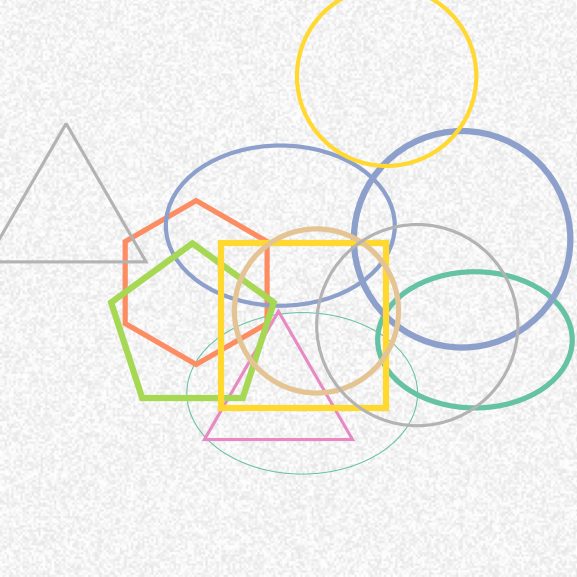[{"shape": "oval", "thickness": 0.5, "radius": 1.0, "center": [0.523, 0.318]}, {"shape": "oval", "thickness": 2.5, "radius": 0.84, "center": [0.822, 0.411]}, {"shape": "hexagon", "thickness": 2.5, "radius": 0.71, "center": [0.34, 0.51]}, {"shape": "oval", "thickness": 2, "radius": 0.99, "center": [0.485, 0.608]}, {"shape": "circle", "thickness": 3, "radius": 0.94, "center": [0.8, 0.585]}, {"shape": "triangle", "thickness": 1.5, "radius": 0.74, "center": [0.482, 0.312]}, {"shape": "pentagon", "thickness": 3, "radius": 0.74, "center": [0.333, 0.43]}, {"shape": "square", "thickness": 3, "radius": 0.71, "center": [0.525, 0.435]}, {"shape": "circle", "thickness": 2, "radius": 0.78, "center": [0.669, 0.867]}, {"shape": "circle", "thickness": 2.5, "radius": 0.71, "center": [0.548, 0.461]}, {"shape": "triangle", "thickness": 1.5, "radius": 0.8, "center": [0.115, 0.626]}, {"shape": "circle", "thickness": 1.5, "radius": 0.87, "center": [0.723, 0.436]}]